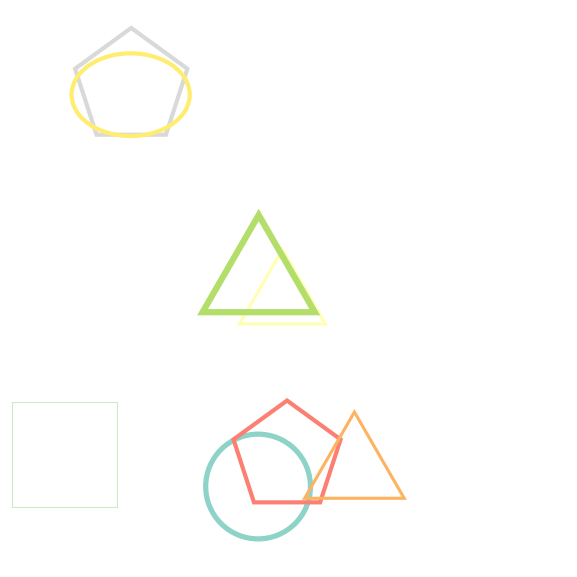[{"shape": "circle", "thickness": 2.5, "radius": 0.45, "center": [0.447, 0.157]}, {"shape": "triangle", "thickness": 1.5, "radius": 0.43, "center": [0.489, 0.481]}, {"shape": "pentagon", "thickness": 2, "radius": 0.49, "center": [0.497, 0.208]}, {"shape": "triangle", "thickness": 1.5, "radius": 0.5, "center": [0.614, 0.186]}, {"shape": "triangle", "thickness": 3, "radius": 0.56, "center": [0.448, 0.515]}, {"shape": "pentagon", "thickness": 2, "radius": 0.51, "center": [0.227, 0.849]}, {"shape": "square", "thickness": 0.5, "radius": 0.45, "center": [0.112, 0.212]}, {"shape": "oval", "thickness": 2, "radius": 0.51, "center": [0.226, 0.835]}]